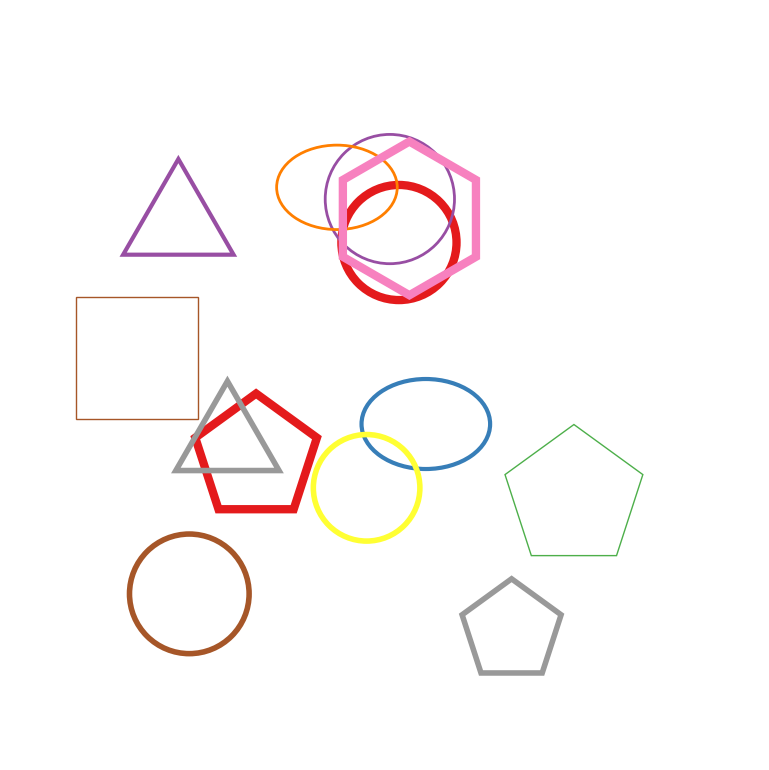[{"shape": "pentagon", "thickness": 3, "radius": 0.42, "center": [0.333, 0.406]}, {"shape": "circle", "thickness": 3, "radius": 0.37, "center": [0.518, 0.685]}, {"shape": "oval", "thickness": 1.5, "radius": 0.42, "center": [0.553, 0.449]}, {"shape": "pentagon", "thickness": 0.5, "radius": 0.47, "center": [0.745, 0.355]}, {"shape": "triangle", "thickness": 1.5, "radius": 0.41, "center": [0.232, 0.711]}, {"shape": "circle", "thickness": 1, "radius": 0.42, "center": [0.506, 0.741]}, {"shape": "oval", "thickness": 1, "radius": 0.39, "center": [0.438, 0.757]}, {"shape": "circle", "thickness": 2, "radius": 0.35, "center": [0.476, 0.366]}, {"shape": "square", "thickness": 0.5, "radius": 0.4, "center": [0.178, 0.535]}, {"shape": "circle", "thickness": 2, "radius": 0.39, "center": [0.246, 0.229]}, {"shape": "hexagon", "thickness": 3, "radius": 0.5, "center": [0.532, 0.716]}, {"shape": "pentagon", "thickness": 2, "radius": 0.34, "center": [0.664, 0.181]}, {"shape": "triangle", "thickness": 2, "radius": 0.39, "center": [0.295, 0.428]}]